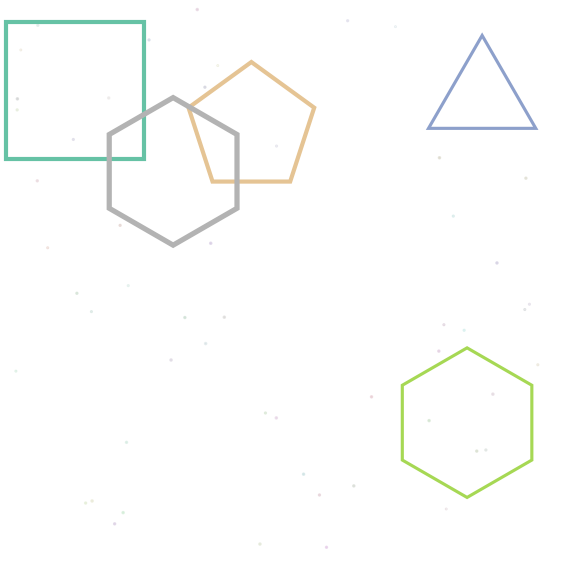[{"shape": "square", "thickness": 2, "radius": 0.59, "center": [0.13, 0.842]}, {"shape": "triangle", "thickness": 1.5, "radius": 0.54, "center": [0.835, 0.83]}, {"shape": "hexagon", "thickness": 1.5, "radius": 0.65, "center": [0.809, 0.267]}, {"shape": "pentagon", "thickness": 2, "radius": 0.57, "center": [0.435, 0.777]}, {"shape": "hexagon", "thickness": 2.5, "radius": 0.64, "center": [0.3, 0.702]}]